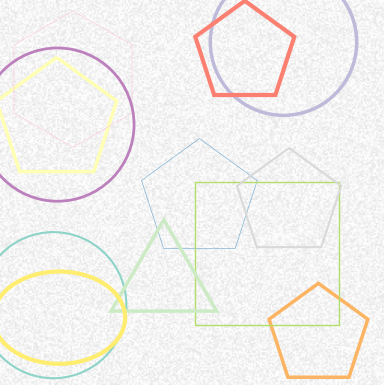[{"shape": "circle", "thickness": 1.5, "radius": 0.95, "center": [0.139, 0.207]}, {"shape": "pentagon", "thickness": 2.5, "radius": 0.82, "center": [0.147, 0.687]}, {"shape": "circle", "thickness": 2.5, "radius": 0.95, "center": [0.736, 0.891]}, {"shape": "pentagon", "thickness": 3, "radius": 0.68, "center": [0.636, 0.863]}, {"shape": "pentagon", "thickness": 0.5, "radius": 0.79, "center": [0.518, 0.482]}, {"shape": "pentagon", "thickness": 2.5, "radius": 0.67, "center": [0.827, 0.129]}, {"shape": "square", "thickness": 1, "radius": 0.93, "center": [0.694, 0.341]}, {"shape": "hexagon", "thickness": 0.5, "radius": 0.89, "center": [0.189, 0.795]}, {"shape": "pentagon", "thickness": 1.5, "radius": 0.71, "center": [0.751, 0.473]}, {"shape": "circle", "thickness": 2, "radius": 1.0, "center": [0.149, 0.676]}, {"shape": "triangle", "thickness": 2.5, "radius": 0.79, "center": [0.426, 0.271]}, {"shape": "oval", "thickness": 3, "radius": 0.86, "center": [0.154, 0.175]}]